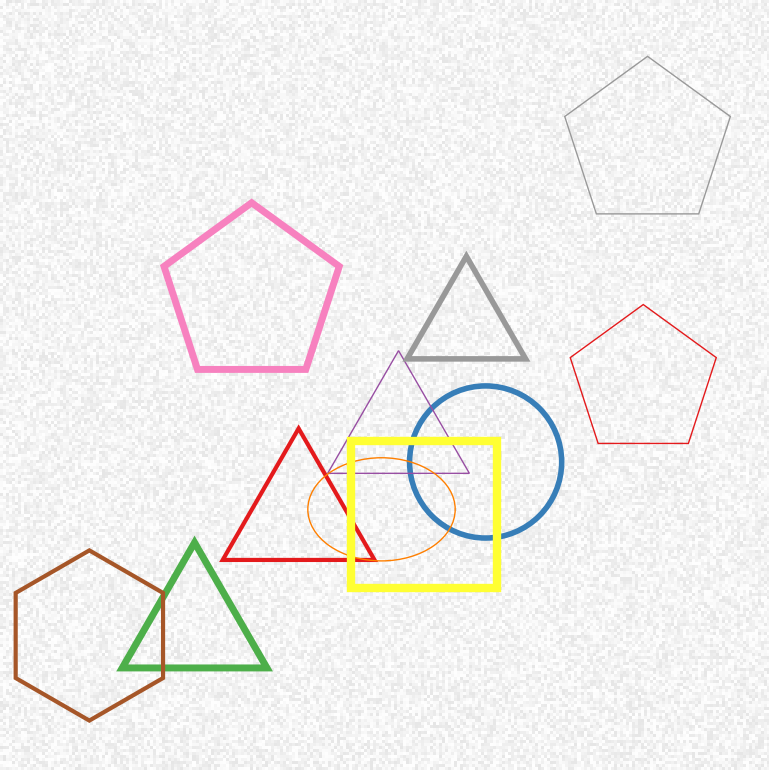[{"shape": "pentagon", "thickness": 0.5, "radius": 0.5, "center": [0.835, 0.505]}, {"shape": "triangle", "thickness": 1.5, "radius": 0.57, "center": [0.388, 0.33]}, {"shape": "circle", "thickness": 2, "radius": 0.49, "center": [0.631, 0.4]}, {"shape": "triangle", "thickness": 2.5, "radius": 0.54, "center": [0.253, 0.187]}, {"shape": "triangle", "thickness": 0.5, "radius": 0.53, "center": [0.518, 0.438]}, {"shape": "oval", "thickness": 0.5, "radius": 0.48, "center": [0.495, 0.339]}, {"shape": "square", "thickness": 3, "radius": 0.48, "center": [0.55, 0.332]}, {"shape": "hexagon", "thickness": 1.5, "radius": 0.55, "center": [0.116, 0.175]}, {"shape": "pentagon", "thickness": 2.5, "radius": 0.6, "center": [0.327, 0.617]}, {"shape": "pentagon", "thickness": 0.5, "radius": 0.57, "center": [0.841, 0.814]}, {"shape": "triangle", "thickness": 2, "radius": 0.44, "center": [0.606, 0.578]}]